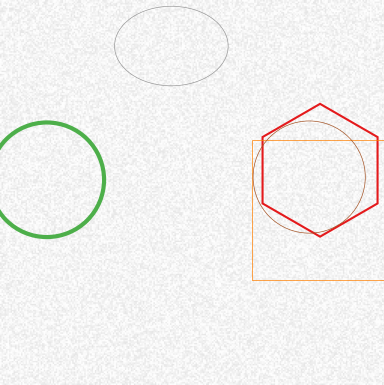[{"shape": "hexagon", "thickness": 1.5, "radius": 0.86, "center": [0.831, 0.558]}, {"shape": "circle", "thickness": 3, "radius": 0.74, "center": [0.122, 0.533]}, {"shape": "square", "thickness": 0.5, "radius": 0.91, "center": [0.836, 0.454]}, {"shape": "circle", "thickness": 0.5, "radius": 0.73, "center": [0.803, 0.54]}, {"shape": "oval", "thickness": 0.5, "radius": 0.74, "center": [0.445, 0.88]}]